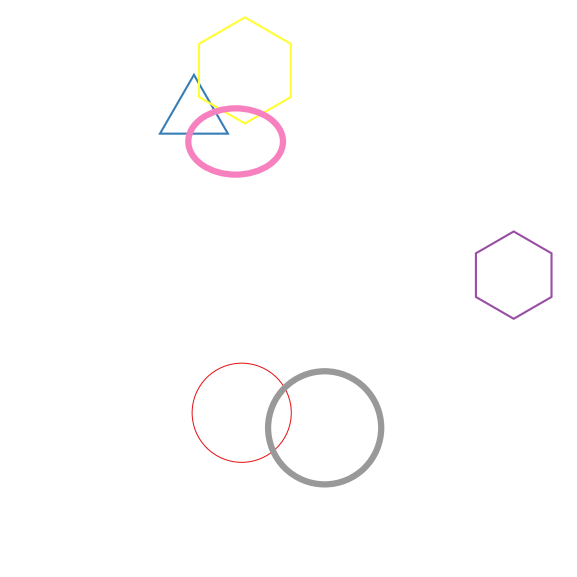[{"shape": "circle", "thickness": 0.5, "radius": 0.43, "center": [0.419, 0.284]}, {"shape": "triangle", "thickness": 1, "radius": 0.34, "center": [0.336, 0.802]}, {"shape": "hexagon", "thickness": 1, "radius": 0.38, "center": [0.89, 0.523]}, {"shape": "hexagon", "thickness": 1, "radius": 0.46, "center": [0.424, 0.877]}, {"shape": "oval", "thickness": 3, "radius": 0.41, "center": [0.408, 0.754]}, {"shape": "circle", "thickness": 3, "radius": 0.49, "center": [0.562, 0.258]}]